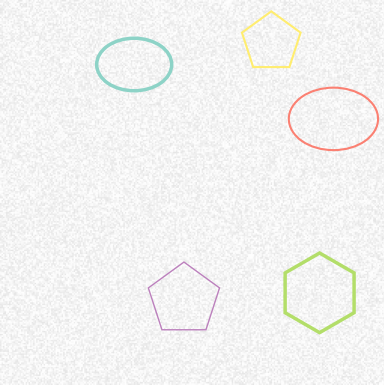[{"shape": "oval", "thickness": 2.5, "radius": 0.49, "center": [0.349, 0.832]}, {"shape": "oval", "thickness": 1.5, "radius": 0.58, "center": [0.866, 0.691]}, {"shape": "hexagon", "thickness": 2.5, "radius": 0.52, "center": [0.83, 0.239]}, {"shape": "pentagon", "thickness": 1, "radius": 0.49, "center": [0.478, 0.222]}, {"shape": "pentagon", "thickness": 1.5, "radius": 0.4, "center": [0.705, 0.891]}]